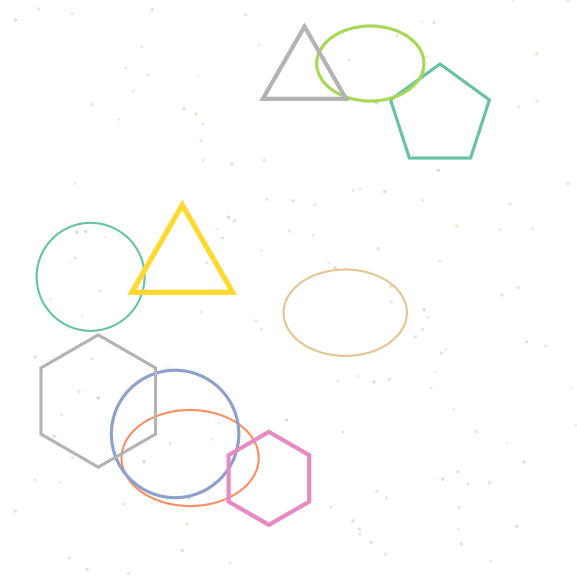[{"shape": "circle", "thickness": 1, "radius": 0.47, "center": [0.157, 0.52]}, {"shape": "pentagon", "thickness": 1.5, "radius": 0.45, "center": [0.762, 0.798]}, {"shape": "oval", "thickness": 1, "radius": 0.59, "center": [0.329, 0.206]}, {"shape": "circle", "thickness": 1.5, "radius": 0.55, "center": [0.303, 0.248]}, {"shape": "hexagon", "thickness": 2, "radius": 0.4, "center": [0.466, 0.171]}, {"shape": "oval", "thickness": 1.5, "radius": 0.46, "center": [0.641, 0.889]}, {"shape": "triangle", "thickness": 2.5, "radius": 0.5, "center": [0.316, 0.543]}, {"shape": "oval", "thickness": 1, "radius": 0.53, "center": [0.598, 0.458]}, {"shape": "triangle", "thickness": 2, "radius": 0.42, "center": [0.527, 0.87]}, {"shape": "hexagon", "thickness": 1.5, "radius": 0.57, "center": [0.17, 0.305]}]